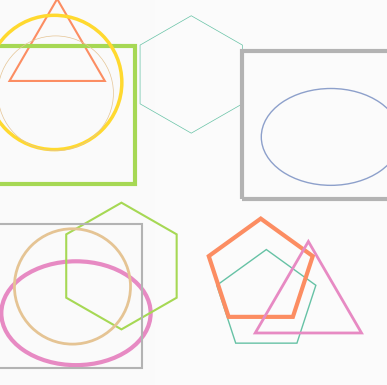[{"shape": "hexagon", "thickness": 0.5, "radius": 0.76, "center": [0.494, 0.807]}, {"shape": "pentagon", "thickness": 1, "radius": 0.67, "center": [0.687, 0.217]}, {"shape": "pentagon", "thickness": 3, "radius": 0.71, "center": [0.673, 0.291]}, {"shape": "triangle", "thickness": 1.5, "radius": 0.71, "center": [0.148, 0.861]}, {"shape": "oval", "thickness": 1, "radius": 0.9, "center": [0.854, 0.644]}, {"shape": "oval", "thickness": 3, "radius": 0.96, "center": [0.196, 0.186]}, {"shape": "triangle", "thickness": 2, "radius": 0.79, "center": [0.796, 0.214]}, {"shape": "hexagon", "thickness": 1.5, "radius": 0.82, "center": [0.313, 0.309]}, {"shape": "square", "thickness": 3, "radius": 0.89, "center": [0.168, 0.702]}, {"shape": "circle", "thickness": 2.5, "radius": 0.87, "center": [0.14, 0.786]}, {"shape": "circle", "thickness": 0.5, "radius": 0.75, "center": [0.144, 0.758]}, {"shape": "circle", "thickness": 2, "radius": 0.75, "center": [0.187, 0.256]}, {"shape": "square", "thickness": 1.5, "radius": 0.93, "center": [0.18, 0.231]}, {"shape": "square", "thickness": 3, "radius": 0.96, "center": [0.817, 0.676]}]